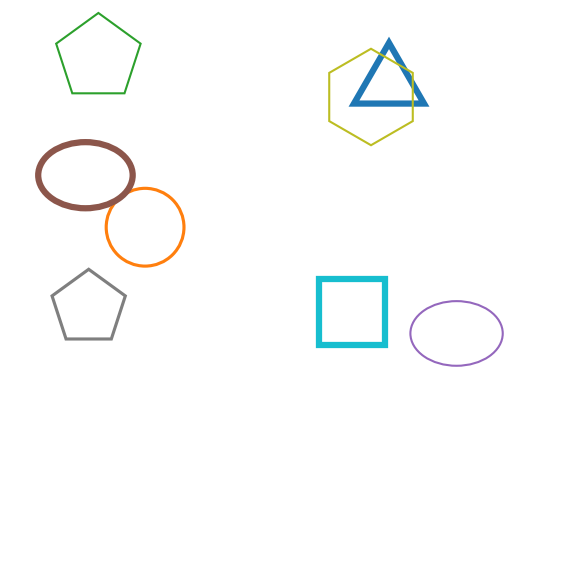[{"shape": "triangle", "thickness": 3, "radius": 0.35, "center": [0.674, 0.855]}, {"shape": "circle", "thickness": 1.5, "radius": 0.34, "center": [0.251, 0.606]}, {"shape": "pentagon", "thickness": 1, "radius": 0.38, "center": [0.17, 0.9]}, {"shape": "oval", "thickness": 1, "radius": 0.4, "center": [0.791, 0.422]}, {"shape": "oval", "thickness": 3, "radius": 0.41, "center": [0.148, 0.696]}, {"shape": "pentagon", "thickness": 1.5, "radius": 0.33, "center": [0.154, 0.466]}, {"shape": "hexagon", "thickness": 1, "radius": 0.42, "center": [0.642, 0.831]}, {"shape": "square", "thickness": 3, "radius": 0.29, "center": [0.61, 0.458]}]